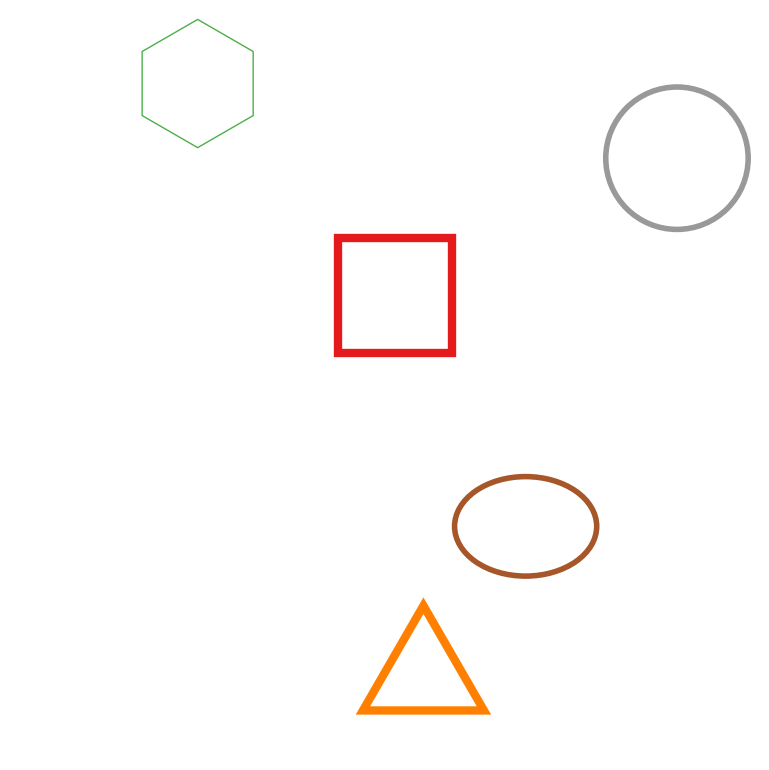[{"shape": "square", "thickness": 3, "radius": 0.37, "center": [0.513, 0.616]}, {"shape": "hexagon", "thickness": 0.5, "radius": 0.42, "center": [0.257, 0.892]}, {"shape": "triangle", "thickness": 3, "radius": 0.45, "center": [0.55, 0.123]}, {"shape": "oval", "thickness": 2, "radius": 0.46, "center": [0.683, 0.316]}, {"shape": "circle", "thickness": 2, "radius": 0.46, "center": [0.879, 0.795]}]